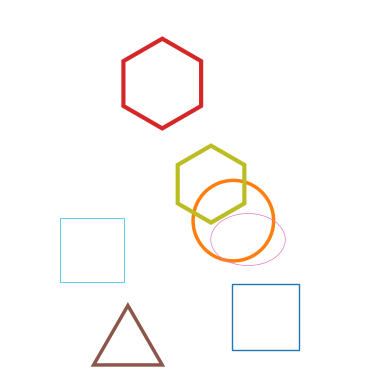[{"shape": "square", "thickness": 1, "radius": 0.43, "center": [0.69, 0.177]}, {"shape": "circle", "thickness": 2.5, "radius": 0.52, "center": [0.606, 0.427]}, {"shape": "hexagon", "thickness": 3, "radius": 0.58, "center": [0.421, 0.783]}, {"shape": "triangle", "thickness": 2.5, "radius": 0.51, "center": [0.332, 0.104]}, {"shape": "oval", "thickness": 0.5, "radius": 0.48, "center": [0.644, 0.378]}, {"shape": "hexagon", "thickness": 3, "radius": 0.5, "center": [0.548, 0.522]}, {"shape": "square", "thickness": 0.5, "radius": 0.42, "center": [0.239, 0.351]}]